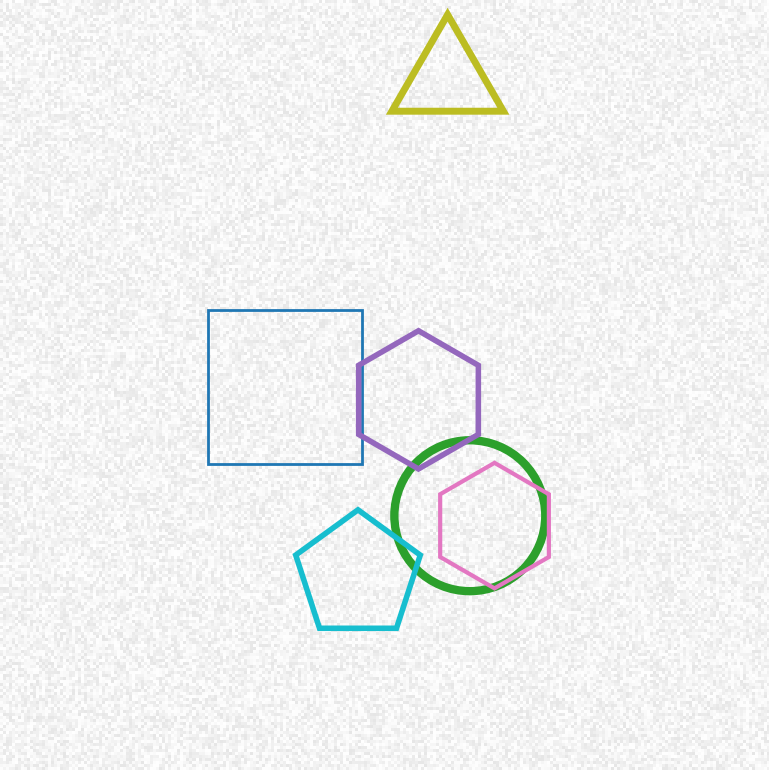[{"shape": "square", "thickness": 1, "radius": 0.5, "center": [0.37, 0.497]}, {"shape": "circle", "thickness": 3, "radius": 0.49, "center": [0.61, 0.33]}, {"shape": "hexagon", "thickness": 2, "radius": 0.45, "center": [0.544, 0.481]}, {"shape": "hexagon", "thickness": 1.5, "radius": 0.41, "center": [0.642, 0.317]}, {"shape": "triangle", "thickness": 2.5, "radius": 0.42, "center": [0.581, 0.897]}, {"shape": "pentagon", "thickness": 2, "radius": 0.43, "center": [0.465, 0.253]}]